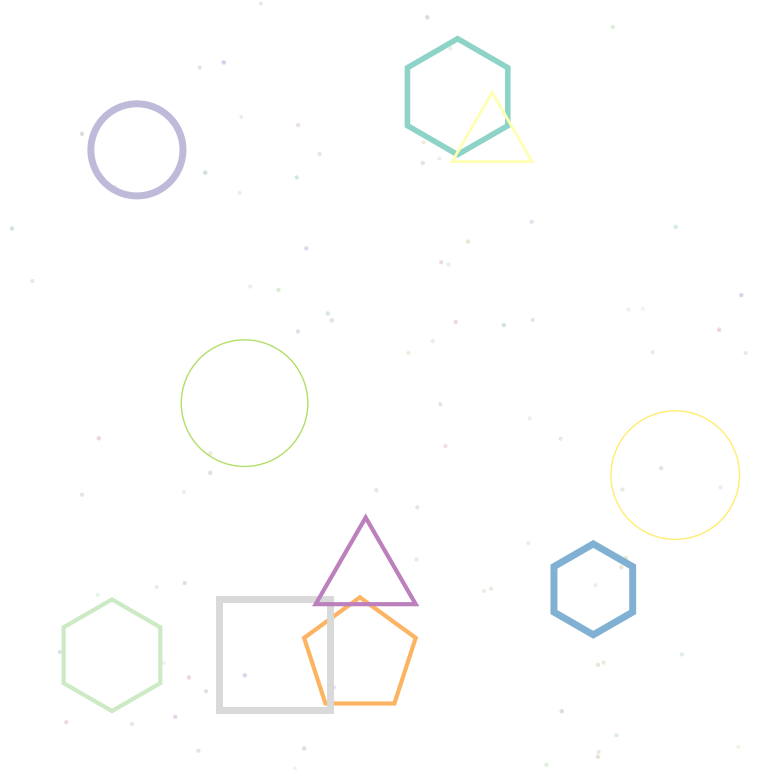[{"shape": "hexagon", "thickness": 2, "radius": 0.38, "center": [0.594, 0.874]}, {"shape": "triangle", "thickness": 1, "radius": 0.3, "center": [0.639, 0.82]}, {"shape": "circle", "thickness": 2.5, "radius": 0.3, "center": [0.178, 0.805]}, {"shape": "hexagon", "thickness": 2.5, "radius": 0.3, "center": [0.771, 0.235]}, {"shape": "pentagon", "thickness": 1.5, "radius": 0.38, "center": [0.467, 0.148]}, {"shape": "circle", "thickness": 0.5, "radius": 0.41, "center": [0.318, 0.476]}, {"shape": "square", "thickness": 2.5, "radius": 0.36, "center": [0.357, 0.15]}, {"shape": "triangle", "thickness": 1.5, "radius": 0.38, "center": [0.475, 0.253]}, {"shape": "hexagon", "thickness": 1.5, "radius": 0.36, "center": [0.145, 0.149]}, {"shape": "circle", "thickness": 0.5, "radius": 0.42, "center": [0.877, 0.383]}]